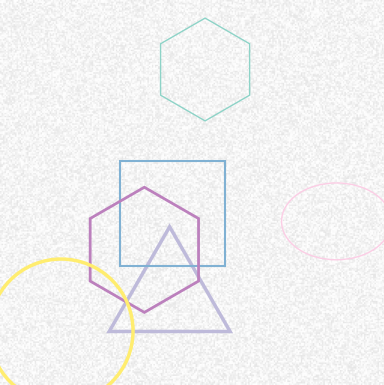[{"shape": "hexagon", "thickness": 1, "radius": 0.67, "center": [0.533, 0.82]}, {"shape": "triangle", "thickness": 2.5, "radius": 0.91, "center": [0.441, 0.23]}, {"shape": "square", "thickness": 1.5, "radius": 0.68, "center": [0.448, 0.446]}, {"shape": "oval", "thickness": 1, "radius": 0.71, "center": [0.874, 0.425]}, {"shape": "hexagon", "thickness": 2, "radius": 0.81, "center": [0.375, 0.351]}, {"shape": "circle", "thickness": 2.5, "radius": 0.93, "center": [0.159, 0.14]}]